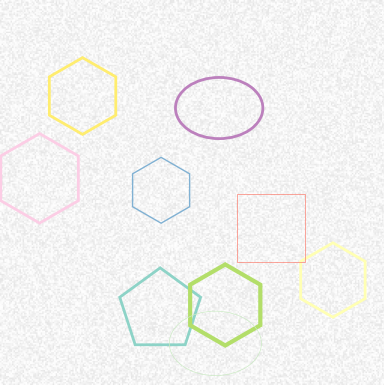[{"shape": "pentagon", "thickness": 2, "radius": 0.55, "center": [0.416, 0.194]}, {"shape": "hexagon", "thickness": 2, "radius": 0.48, "center": [0.865, 0.273]}, {"shape": "square", "thickness": 0.5, "radius": 0.44, "center": [0.705, 0.407]}, {"shape": "hexagon", "thickness": 1, "radius": 0.43, "center": [0.418, 0.506]}, {"shape": "hexagon", "thickness": 3, "radius": 0.53, "center": [0.585, 0.208]}, {"shape": "hexagon", "thickness": 2, "radius": 0.58, "center": [0.103, 0.537]}, {"shape": "oval", "thickness": 2, "radius": 0.57, "center": [0.569, 0.719]}, {"shape": "oval", "thickness": 0.5, "radius": 0.6, "center": [0.559, 0.108]}, {"shape": "hexagon", "thickness": 2, "radius": 0.5, "center": [0.214, 0.751]}]